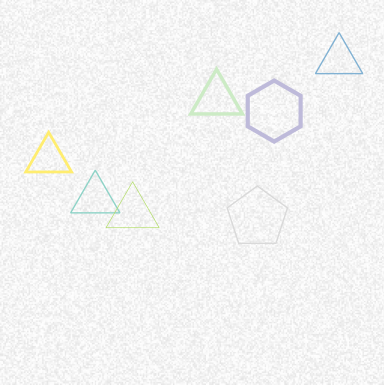[{"shape": "triangle", "thickness": 1, "radius": 0.37, "center": [0.247, 0.484]}, {"shape": "hexagon", "thickness": 3, "radius": 0.4, "center": [0.712, 0.712]}, {"shape": "triangle", "thickness": 1, "radius": 0.35, "center": [0.881, 0.844]}, {"shape": "triangle", "thickness": 0.5, "radius": 0.4, "center": [0.344, 0.448]}, {"shape": "pentagon", "thickness": 1, "radius": 0.41, "center": [0.668, 0.435]}, {"shape": "triangle", "thickness": 2.5, "radius": 0.39, "center": [0.563, 0.743]}, {"shape": "triangle", "thickness": 2, "radius": 0.34, "center": [0.126, 0.588]}]